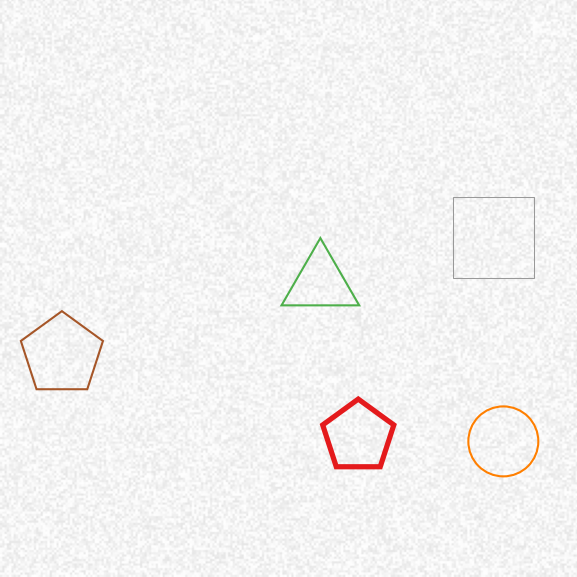[{"shape": "pentagon", "thickness": 2.5, "radius": 0.32, "center": [0.62, 0.243]}, {"shape": "triangle", "thickness": 1, "radius": 0.39, "center": [0.555, 0.509]}, {"shape": "circle", "thickness": 1, "radius": 0.3, "center": [0.872, 0.235]}, {"shape": "pentagon", "thickness": 1, "radius": 0.37, "center": [0.107, 0.386]}, {"shape": "square", "thickness": 0.5, "radius": 0.35, "center": [0.854, 0.587]}]